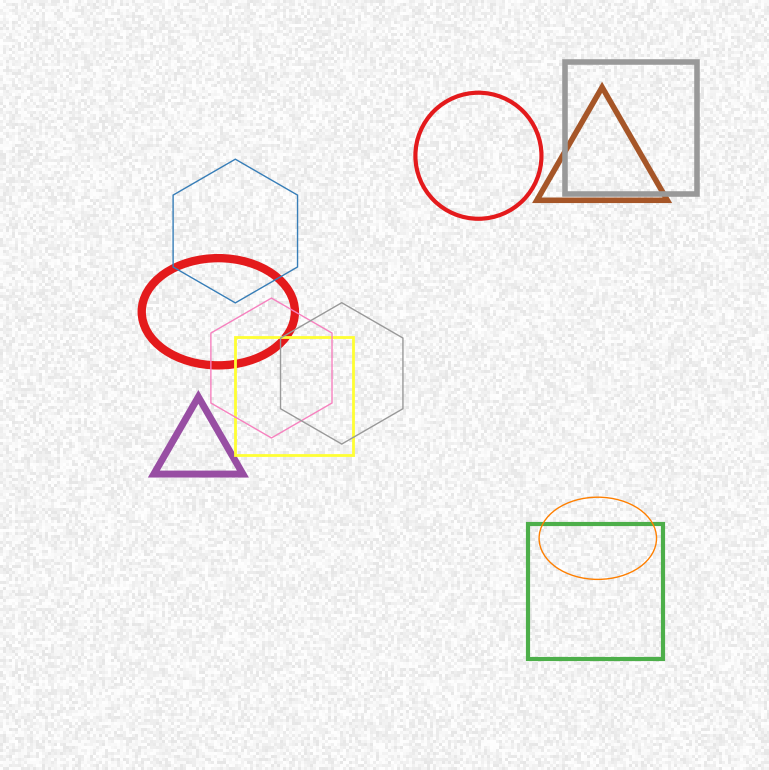[{"shape": "oval", "thickness": 3, "radius": 0.5, "center": [0.284, 0.595]}, {"shape": "circle", "thickness": 1.5, "radius": 0.41, "center": [0.621, 0.798]}, {"shape": "hexagon", "thickness": 0.5, "radius": 0.47, "center": [0.306, 0.7]}, {"shape": "square", "thickness": 1.5, "radius": 0.44, "center": [0.774, 0.232]}, {"shape": "triangle", "thickness": 2.5, "radius": 0.33, "center": [0.258, 0.418]}, {"shape": "oval", "thickness": 0.5, "radius": 0.38, "center": [0.776, 0.301]}, {"shape": "square", "thickness": 1, "radius": 0.38, "center": [0.382, 0.486]}, {"shape": "triangle", "thickness": 2, "radius": 0.49, "center": [0.782, 0.789]}, {"shape": "hexagon", "thickness": 0.5, "radius": 0.45, "center": [0.353, 0.522]}, {"shape": "square", "thickness": 2, "radius": 0.43, "center": [0.819, 0.833]}, {"shape": "hexagon", "thickness": 0.5, "radius": 0.46, "center": [0.444, 0.515]}]